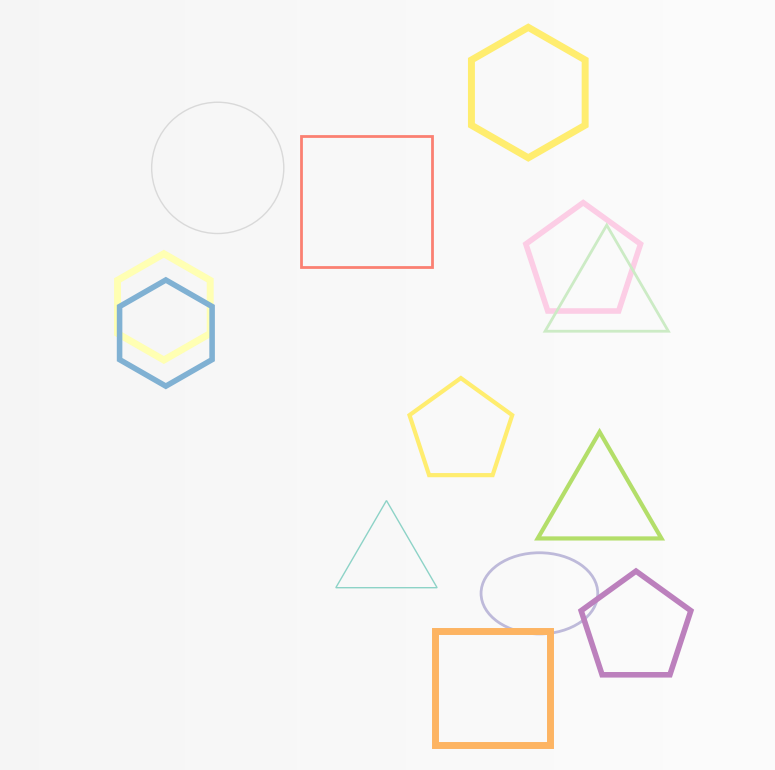[{"shape": "triangle", "thickness": 0.5, "radius": 0.38, "center": [0.499, 0.274]}, {"shape": "hexagon", "thickness": 2.5, "radius": 0.35, "center": [0.211, 0.601]}, {"shape": "oval", "thickness": 1, "radius": 0.38, "center": [0.696, 0.229]}, {"shape": "square", "thickness": 1, "radius": 0.42, "center": [0.473, 0.738]}, {"shape": "hexagon", "thickness": 2, "radius": 0.34, "center": [0.214, 0.567]}, {"shape": "square", "thickness": 2.5, "radius": 0.37, "center": [0.635, 0.107]}, {"shape": "triangle", "thickness": 1.5, "radius": 0.46, "center": [0.774, 0.347]}, {"shape": "pentagon", "thickness": 2, "radius": 0.39, "center": [0.753, 0.659]}, {"shape": "circle", "thickness": 0.5, "radius": 0.43, "center": [0.281, 0.782]}, {"shape": "pentagon", "thickness": 2, "radius": 0.37, "center": [0.821, 0.184]}, {"shape": "triangle", "thickness": 1, "radius": 0.46, "center": [0.783, 0.616]}, {"shape": "hexagon", "thickness": 2.5, "radius": 0.42, "center": [0.682, 0.88]}, {"shape": "pentagon", "thickness": 1.5, "radius": 0.35, "center": [0.595, 0.439]}]